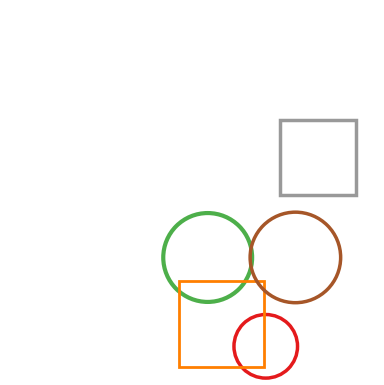[{"shape": "circle", "thickness": 2.5, "radius": 0.41, "center": [0.69, 0.1]}, {"shape": "circle", "thickness": 3, "radius": 0.58, "center": [0.539, 0.331]}, {"shape": "square", "thickness": 2, "radius": 0.55, "center": [0.575, 0.158]}, {"shape": "circle", "thickness": 2.5, "radius": 0.59, "center": [0.767, 0.331]}, {"shape": "square", "thickness": 2.5, "radius": 0.49, "center": [0.826, 0.591]}]